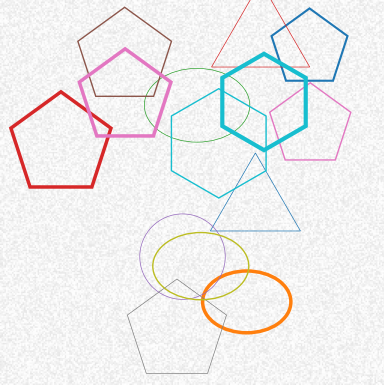[{"shape": "triangle", "thickness": 0.5, "radius": 0.68, "center": [0.663, 0.468]}, {"shape": "pentagon", "thickness": 1.5, "radius": 0.52, "center": [0.804, 0.874]}, {"shape": "oval", "thickness": 2.5, "radius": 0.57, "center": [0.641, 0.216]}, {"shape": "oval", "thickness": 0.5, "radius": 0.68, "center": [0.512, 0.727]}, {"shape": "triangle", "thickness": 0.5, "radius": 0.74, "center": [0.677, 0.9]}, {"shape": "pentagon", "thickness": 2.5, "radius": 0.68, "center": [0.158, 0.625]}, {"shape": "circle", "thickness": 0.5, "radius": 0.56, "center": [0.474, 0.333]}, {"shape": "pentagon", "thickness": 1, "radius": 0.64, "center": [0.324, 0.853]}, {"shape": "pentagon", "thickness": 1, "radius": 0.55, "center": [0.806, 0.674]}, {"shape": "pentagon", "thickness": 2.5, "radius": 0.63, "center": [0.325, 0.748]}, {"shape": "pentagon", "thickness": 0.5, "radius": 0.68, "center": [0.46, 0.14]}, {"shape": "oval", "thickness": 1, "radius": 0.62, "center": [0.522, 0.309]}, {"shape": "hexagon", "thickness": 1, "radius": 0.71, "center": [0.568, 0.628]}, {"shape": "hexagon", "thickness": 3, "radius": 0.63, "center": [0.686, 0.735]}]